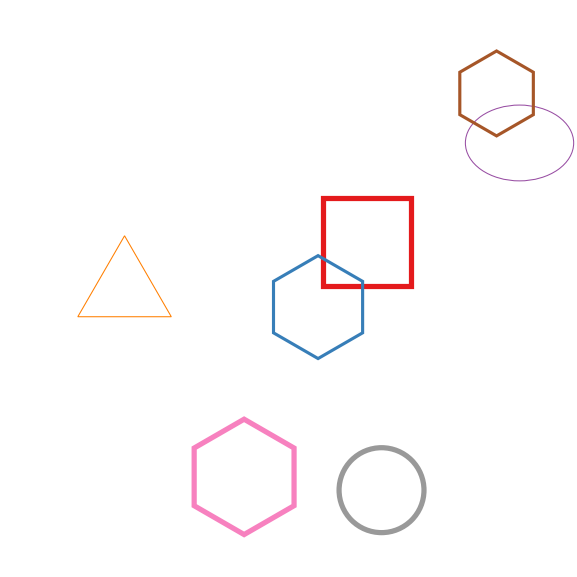[{"shape": "square", "thickness": 2.5, "radius": 0.38, "center": [0.636, 0.58]}, {"shape": "hexagon", "thickness": 1.5, "radius": 0.45, "center": [0.551, 0.467]}, {"shape": "oval", "thickness": 0.5, "radius": 0.47, "center": [0.9, 0.752]}, {"shape": "triangle", "thickness": 0.5, "radius": 0.47, "center": [0.216, 0.497]}, {"shape": "hexagon", "thickness": 1.5, "radius": 0.37, "center": [0.86, 0.837]}, {"shape": "hexagon", "thickness": 2.5, "radius": 0.5, "center": [0.423, 0.173]}, {"shape": "circle", "thickness": 2.5, "radius": 0.37, "center": [0.661, 0.15]}]